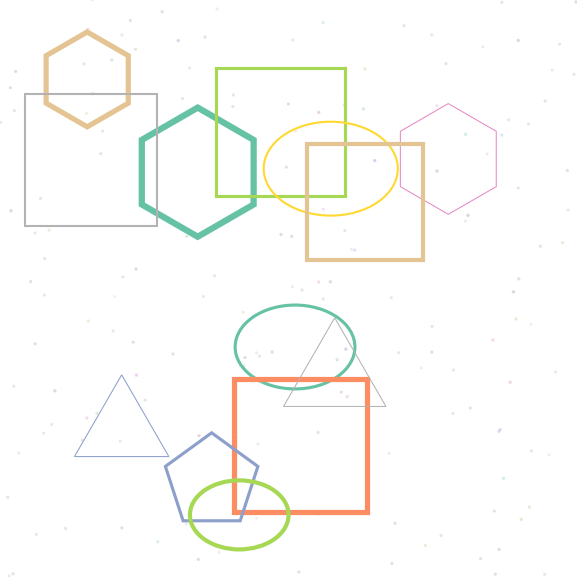[{"shape": "hexagon", "thickness": 3, "radius": 0.56, "center": [0.342, 0.701]}, {"shape": "oval", "thickness": 1.5, "radius": 0.52, "center": [0.511, 0.398]}, {"shape": "square", "thickness": 2.5, "radius": 0.58, "center": [0.52, 0.228]}, {"shape": "pentagon", "thickness": 1.5, "radius": 0.42, "center": [0.366, 0.165]}, {"shape": "triangle", "thickness": 0.5, "radius": 0.47, "center": [0.211, 0.256]}, {"shape": "hexagon", "thickness": 0.5, "radius": 0.48, "center": [0.776, 0.724]}, {"shape": "oval", "thickness": 2, "radius": 0.43, "center": [0.414, 0.108]}, {"shape": "square", "thickness": 1.5, "radius": 0.55, "center": [0.486, 0.771]}, {"shape": "oval", "thickness": 1, "radius": 0.58, "center": [0.573, 0.707]}, {"shape": "square", "thickness": 2, "radius": 0.51, "center": [0.632, 0.649]}, {"shape": "hexagon", "thickness": 2.5, "radius": 0.41, "center": [0.151, 0.862]}, {"shape": "square", "thickness": 1, "radius": 0.57, "center": [0.157, 0.722]}, {"shape": "triangle", "thickness": 0.5, "radius": 0.51, "center": [0.58, 0.347]}]